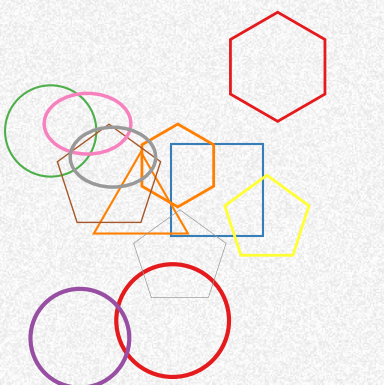[{"shape": "circle", "thickness": 3, "radius": 0.73, "center": [0.448, 0.167]}, {"shape": "hexagon", "thickness": 2, "radius": 0.71, "center": [0.721, 0.827]}, {"shape": "square", "thickness": 1.5, "radius": 0.6, "center": [0.563, 0.506]}, {"shape": "circle", "thickness": 1.5, "radius": 0.59, "center": [0.132, 0.66]}, {"shape": "circle", "thickness": 3, "radius": 0.64, "center": [0.207, 0.121]}, {"shape": "triangle", "thickness": 1.5, "radius": 0.71, "center": [0.366, 0.464]}, {"shape": "hexagon", "thickness": 2, "radius": 0.54, "center": [0.462, 0.57]}, {"shape": "pentagon", "thickness": 2, "radius": 0.57, "center": [0.693, 0.43]}, {"shape": "pentagon", "thickness": 1, "radius": 0.7, "center": [0.283, 0.536]}, {"shape": "oval", "thickness": 2.5, "radius": 0.56, "center": [0.227, 0.679]}, {"shape": "pentagon", "thickness": 0.5, "radius": 0.63, "center": [0.467, 0.329]}, {"shape": "oval", "thickness": 2.5, "radius": 0.56, "center": [0.293, 0.592]}]